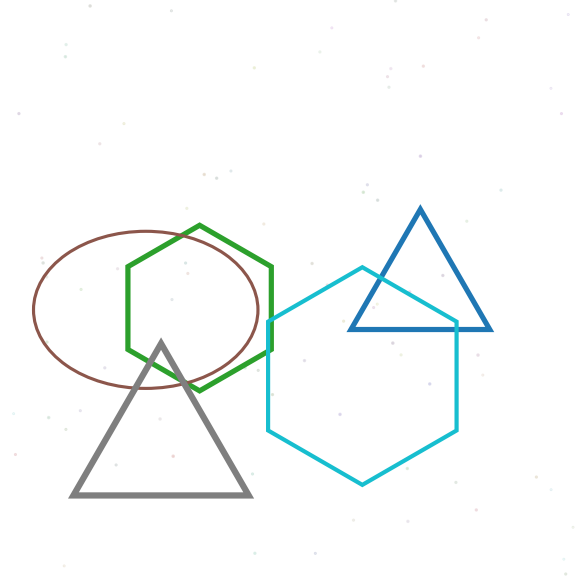[{"shape": "triangle", "thickness": 2.5, "radius": 0.69, "center": [0.728, 0.498]}, {"shape": "hexagon", "thickness": 2.5, "radius": 0.72, "center": [0.346, 0.466]}, {"shape": "oval", "thickness": 1.5, "radius": 0.97, "center": [0.252, 0.463]}, {"shape": "triangle", "thickness": 3, "radius": 0.88, "center": [0.279, 0.229]}, {"shape": "hexagon", "thickness": 2, "radius": 0.94, "center": [0.627, 0.348]}]